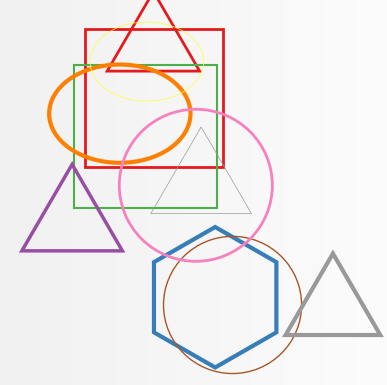[{"shape": "square", "thickness": 2, "radius": 0.9, "center": [0.397, 0.745]}, {"shape": "triangle", "thickness": 2, "radius": 0.69, "center": [0.396, 0.884]}, {"shape": "hexagon", "thickness": 3, "radius": 0.91, "center": [0.555, 0.228]}, {"shape": "square", "thickness": 1.5, "radius": 0.93, "center": [0.375, 0.646]}, {"shape": "triangle", "thickness": 2.5, "radius": 0.75, "center": [0.186, 0.423]}, {"shape": "oval", "thickness": 3, "radius": 0.91, "center": [0.309, 0.705]}, {"shape": "oval", "thickness": 0.5, "radius": 0.73, "center": [0.379, 0.84]}, {"shape": "circle", "thickness": 1, "radius": 0.89, "center": [0.6, 0.208]}, {"shape": "circle", "thickness": 2, "radius": 0.99, "center": [0.505, 0.519]}, {"shape": "triangle", "thickness": 0.5, "radius": 0.75, "center": [0.519, 0.52]}, {"shape": "triangle", "thickness": 3, "radius": 0.71, "center": [0.859, 0.2]}]